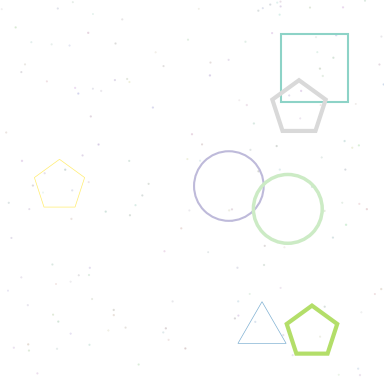[{"shape": "square", "thickness": 1.5, "radius": 0.44, "center": [0.817, 0.823]}, {"shape": "circle", "thickness": 1.5, "radius": 0.45, "center": [0.594, 0.517]}, {"shape": "triangle", "thickness": 0.5, "radius": 0.36, "center": [0.681, 0.144]}, {"shape": "pentagon", "thickness": 3, "radius": 0.34, "center": [0.81, 0.137]}, {"shape": "pentagon", "thickness": 3, "radius": 0.36, "center": [0.777, 0.719]}, {"shape": "circle", "thickness": 2.5, "radius": 0.45, "center": [0.748, 0.457]}, {"shape": "pentagon", "thickness": 0.5, "radius": 0.34, "center": [0.155, 0.518]}]